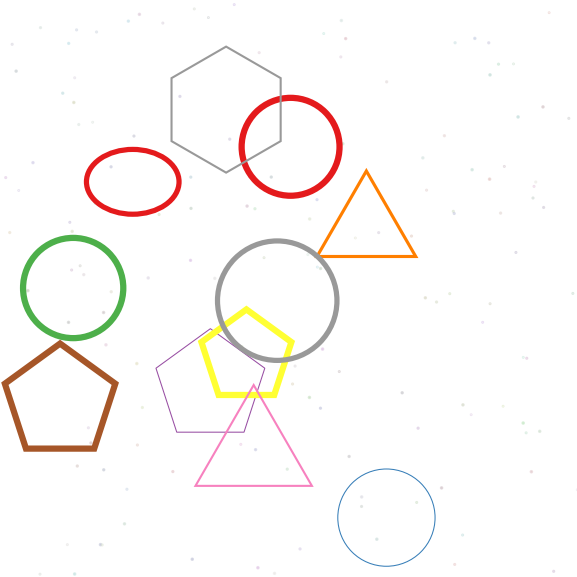[{"shape": "oval", "thickness": 2.5, "radius": 0.4, "center": [0.23, 0.684]}, {"shape": "circle", "thickness": 3, "radius": 0.42, "center": [0.503, 0.745]}, {"shape": "circle", "thickness": 0.5, "radius": 0.42, "center": [0.669, 0.103]}, {"shape": "circle", "thickness": 3, "radius": 0.43, "center": [0.127, 0.5]}, {"shape": "pentagon", "thickness": 0.5, "radius": 0.5, "center": [0.364, 0.331]}, {"shape": "triangle", "thickness": 1.5, "radius": 0.49, "center": [0.634, 0.604]}, {"shape": "pentagon", "thickness": 3, "radius": 0.41, "center": [0.427, 0.381]}, {"shape": "pentagon", "thickness": 3, "radius": 0.5, "center": [0.104, 0.304]}, {"shape": "triangle", "thickness": 1, "radius": 0.58, "center": [0.439, 0.216]}, {"shape": "circle", "thickness": 2.5, "radius": 0.52, "center": [0.48, 0.479]}, {"shape": "hexagon", "thickness": 1, "radius": 0.55, "center": [0.392, 0.809]}]